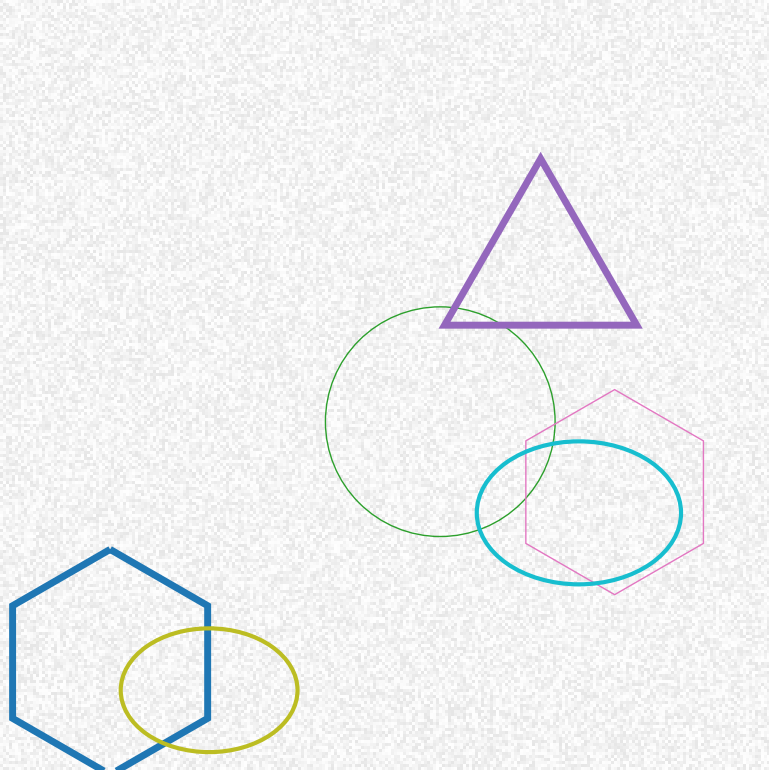[{"shape": "hexagon", "thickness": 2.5, "radius": 0.73, "center": [0.143, 0.14]}, {"shape": "circle", "thickness": 0.5, "radius": 0.75, "center": [0.572, 0.452]}, {"shape": "triangle", "thickness": 2.5, "radius": 0.72, "center": [0.702, 0.65]}, {"shape": "hexagon", "thickness": 0.5, "radius": 0.67, "center": [0.798, 0.361]}, {"shape": "oval", "thickness": 1.5, "radius": 0.57, "center": [0.272, 0.104]}, {"shape": "oval", "thickness": 1.5, "radius": 0.66, "center": [0.752, 0.334]}]